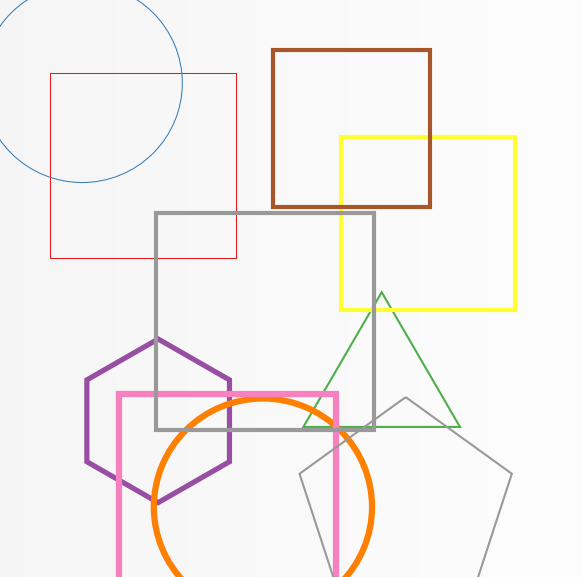[{"shape": "square", "thickness": 0.5, "radius": 0.8, "center": [0.246, 0.713]}, {"shape": "circle", "thickness": 0.5, "radius": 0.86, "center": [0.141, 0.855]}, {"shape": "triangle", "thickness": 1, "radius": 0.78, "center": [0.657, 0.338]}, {"shape": "hexagon", "thickness": 2.5, "radius": 0.71, "center": [0.272, 0.27]}, {"shape": "circle", "thickness": 3, "radius": 0.94, "center": [0.452, 0.121]}, {"shape": "square", "thickness": 2, "radius": 0.75, "center": [0.737, 0.612]}, {"shape": "square", "thickness": 2, "radius": 0.68, "center": [0.604, 0.777]}, {"shape": "square", "thickness": 3, "radius": 0.93, "center": [0.391, 0.131]}, {"shape": "pentagon", "thickness": 1, "radius": 0.96, "center": [0.698, 0.119]}, {"shape": "square", "thickness": 2, "radius": 0.94, "center": [0.456, 0.442]}]